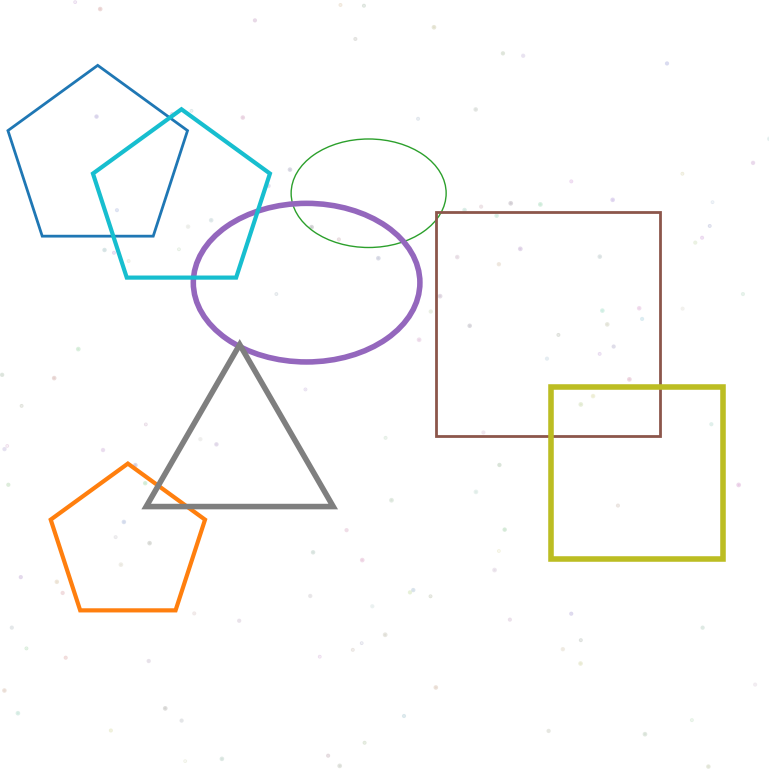[{"shape": "pentagon", "thickness": 1, "radius": 0.61, "center": [0.127, 0.792]}, {"shape": "pentagon", "thickness": 1.5, "radius": 0.53, "center": [0.166, 0.293]}, {"shape": "oval", "thickness": 0.5, "radius": 0.5, "center": [0.479, 0.749]}, {"shape": "oval", "thickness": 2, "radius": 0.74, "center": [0.398, 0.633]}, {"shape": "square", "thickness": 1, "radius": 0.73, "center": [0.712, 0.579]}, {"shape": "triangle", "thickness": 2, "radius": 0.7, "center": [0.311, 0.412]}, {"shape": "square", "thickness": 2, "radius": 0.56, "center": [0.827, 0.386]}, {"shape": "pentagon", "thickness": 1.5, "radius": 0.6, "center": [0.236, 0.737]}]